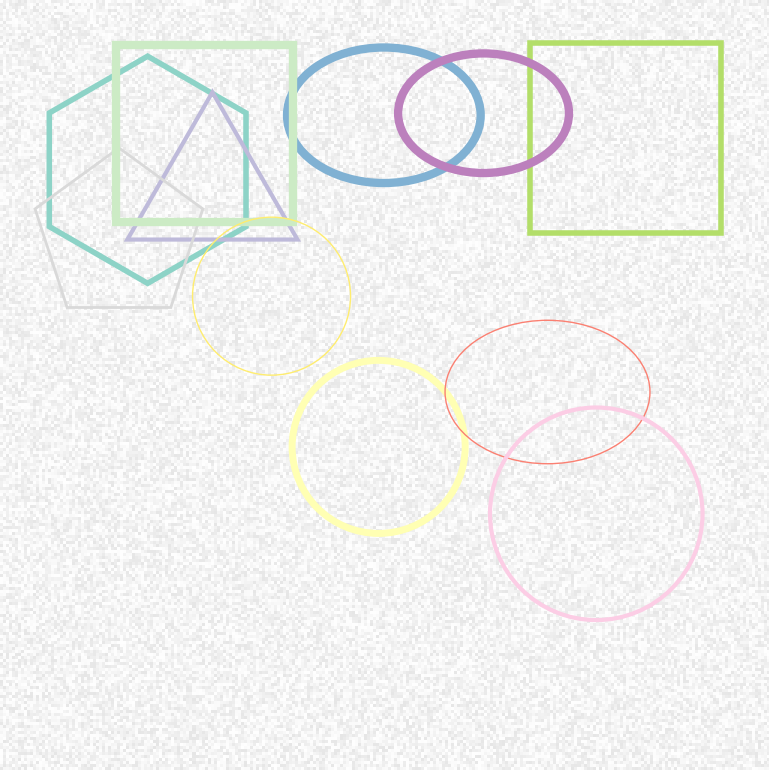[{"shape": "hexagon", "thickness": 2, "radius": 0.74, "center": [0.192, 0.78]}, {"shape": "circle", "thickness": 2.5, "radius": 0.56, "center": [0.492, 0.42]}, {"shape": "triangle", "thickness": 1.5, "radius": 0.64, "center": [0.276, 0.753]}, {"shape": "oval", "thickness": 0.5, "radius": 0.67, "center": [0.711, 0.491]}, {"shape": "oval", "thickness": 3, "radius": 0.63, "center": [0.499, 0.85]}, {"shape": "square", "thickness": 2, "radius": 0.62, "center": [0.812, 0.821]}, {"shape": "circle", "thickness": 1.5, "radius": 0.69, "center": [0.774, 0.333]}, {"shape": "pentagon", "thickness": 1, "radius": 0.57, "center": [0.154, 0.693]}, {"shape": "oval", "thickness": 3, "radius": 0.55, "center": [0.628, 0.853]}, {"shape": "square", "thickness": 3, "radius": 0.58, "center": [0.266, 0.827]}, {"shape": "circle", "thickness": 0.5, "radius": 0.51, "center": [0.353, 0.615]}]